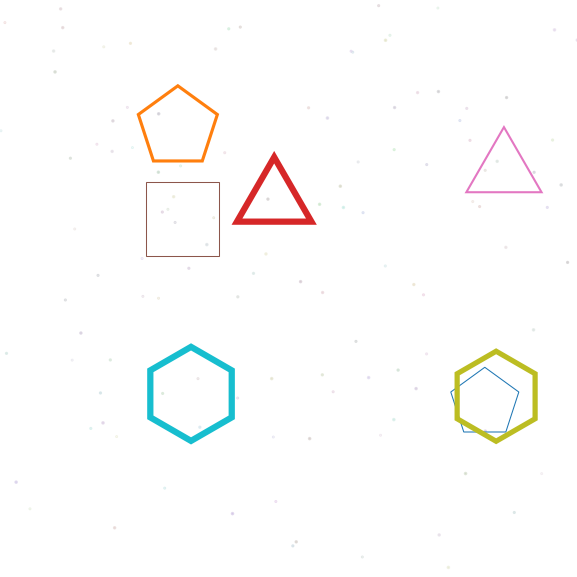[{"shape": "pentagon", "thickness": 0.5, "radius": 0.31, "center": [0.839, 0.301]}, {"shape": "pentagon", "thickness": 1.5, "radius": 0.36, "center": [0.308, 0.779]}, {"shape": "triangle", "thickness": 3, "radius": 0.37, "center": [0.475, 0.653]}, {"shape": "square", "thickness": 0.5, "radius": 0.32, "center": [0.316, 0.62]}, {"shape": "triangle", "thickness": 1, "radius": 0.38, "center": [0.873, 0.704]}, {"shape": "hexagon", "thickness": 2.5, "radius": 0.39, "center": [0.859, 0.313]}, {"shape": "hexagon", "thickness": 3, "radius": 0.41, "center": [0.331, 0.317]}]